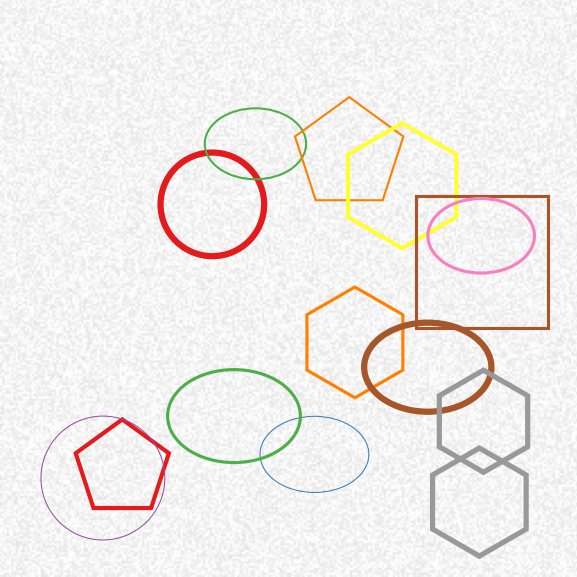[{"shape": "circle", "thickness": 3, "radius": 0.45, "center": [0.368, 0.645]}, {"shape": "pentagon", "thickness": 2, "radius": 0.42, "center": [0.212, 0.188]}, {"shape": "oval", "thickness": 0.5, "radius": 0.47, "center": [0.544, 0.212]}, {"shape": "oval", "thickness": 1, "radius": 0.44, "center": [0.442, 0.75]}, {"shape": "oval", "thickness": 1.5, "radius": 0.57, "center": [0.405, 0.279]}, {"shape": "circle", "thickness": 0.5, "radius": 0.54, "center": [0.178, 0.171]}, {"shape": "pentagon", "thickness": 1, "radius": 0.49, "center": [0.605, 0.732]}, {"shape": "hexagon", "thickness": 1.5, "radius": 0.48, "center": [0.615, 0.406]}, {"shape": "hexagon", "thickness": 2, "radius": 0.54, "center": [0.696, 0.678]}, {"shape": "oval", "thickness": 3, "radius": 0.55, "center": [0.741, 0.363]}, {"shape": "square", "thickness": 1.5, "radius": 0.57, "center": [0.834, 0.546]}, {"shape": "oval", "thickness": 1.5, "radius": 0.46, "center": [0.833, 0.591]}, {"shape": "hexagon", "thickness": 2.5, "radius": 0.47, "center": [0.83, 0.13]}, {"shape": "hexagon", "thickness": 2.5, "radius": 0.44, "center": [0.837, 0.27]}]